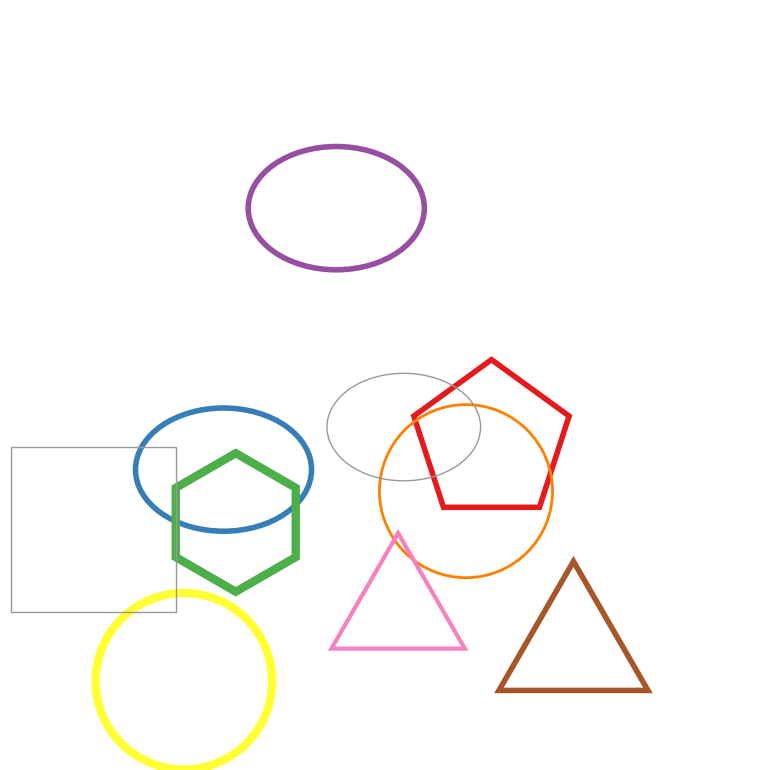[{"shape": "pentagon", "thickness": 2, "radius": 0.53, "center": [0.638, 0.427]}, {"shape": "oval", "thickness": 2, "radius": 0.57, "center": [0.29, 0.39]}, {"shape": "hexagon", "thickness": 3, "radius": 0.45, "center": [0.306, 0.321]}, {"shape": "oval", "thickness": 2, "radius": 0.57, "center": [0.437, 0.73]}, {"shape": "circle", "thickness": 1, "radius": 0.56, "center": [0.605, 0.362]}, {"shape": "circle", "thickness": 3, "radius": 0.57, "center": [0.239, 0.115]}, {"shape": "triangle", "thickness": 2, "radius": 0.56, "center": [0.745, 0.159]}, {"shape": "triangle", "thickness": 1.5, "radius": 0.5, "center": [0.517, 0.208]}, {"shape": "square", "thickness": 0.5, "radius": 0.54, "center": [0.121, 0.312]}, {"shape": "oval", "thickness": 0.5, "radius": 0.5, "center": [0.524, 0.445]}]